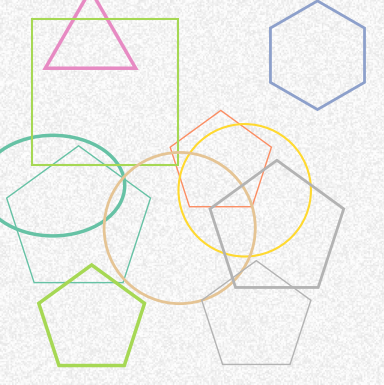[{"shape": "oval", "thickness": 2.5, "radius": 0.93, "center": [0.137, 0.518]}, {"shape": "pentagon", "thickness": 1, "radius": 0.98, "center": [0.204, 0.425]}, {"shape": "pentagon", "thickness": 1, "radius": 0.69, "center": [0.573, 0.575]}, {"shape": "hexagon", "thickness": 2, "radius": 0.71, "center": [0.825, 0.857]}, {"shape": "triangle", "thickness": 2.5, "radius": 0.68, "center": [0.235, 0.891]}, {"shape": "pentagon", "thickness": 2.5, "radius": 0.72, "center": [0.238, 0.167]}, {"shape": "square", "thickness": 1.5, "radius": 0.94, "center": [0.272, 0.761]}, {"shape": "circle", "thickness": 1.5, "radius": 0.86, "center": [0.636, 0.506]}, {"shape": "circle", "thickness": 2, "radius": 0.98, "center": [0.467, 0.408]}, {"shape": "pentagon", "thickness": 2, "radius": 0.91, "center": [0.719, 0.401]}, {"shape": "pentagon", "thickness": 1, "radius": 0.75, "center": [0.666, 0.174]}]